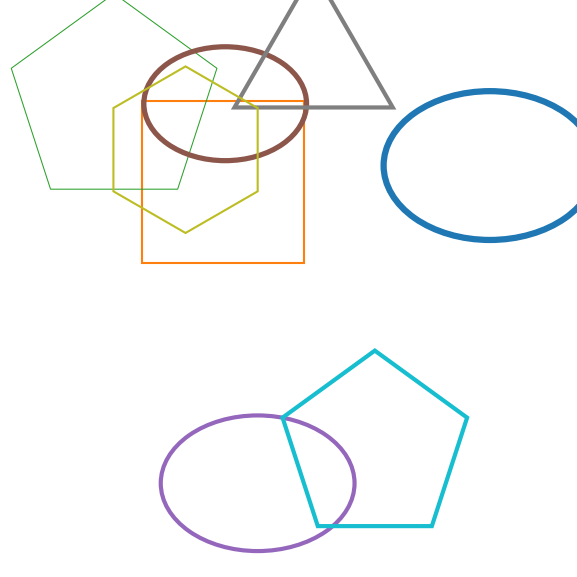[{"shape": "oval", "thickness": 3, "radius": 0.92, "center": [0.848, 0.712]}, {"shape": "square", "thickness": 1, "radius": 0.7, "center": [0.387, 0.684]}, {"shape": "pentagon", "thickness": 0.5, "radius": 0.94, "center": [0.198, 0.823]}, {"shape": "oval", "thickness": 2, "radius": 0.84, "center": [0.446, 0.162]}, {"shape": "oval", "thickness": 2.5, "radius": 0.7, "center": [0.39, 0.82]}, {"shape": "triangle", "thickness": 2, "radius": 0.79, "center": [0.543, 0.892]}, {"shape": "hexagon", "thickness": 1, "radius": 0.72, "center": [0.321, 0.74]}, {"shape": "pentagon", "thickness": 2, "radius": 0.84, "center": [0.649, 0.224]}]